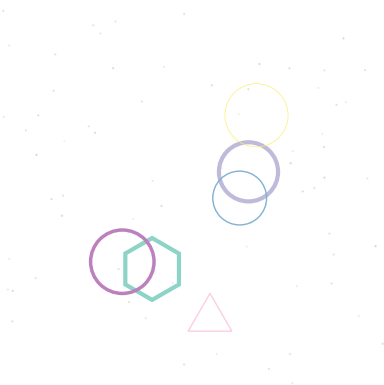[{"shape": "hexagon", "thickness": 3, "radius": 0.4, "center": [0.395, 0.301]}, {"shape": "circle", "thickness": 3, "radius": 0.38, "center": [0.645, 0.554]}, {"shape": "circle", "thickness": 1, "radius": 0.35, "center": [0.623, 0.486]}, {"shape": "triangle", "thickness": 1, "radius": 0.33, "center": [0.545, 0.173]}, {"shape": "circle", "thickness": 2.5, "radius": 0.41, "center": [0.318, 0.32]}, {"shape": "circle", "thickness": 0.5, "radius": 0.41, "center": [0.666, 0.701]}]